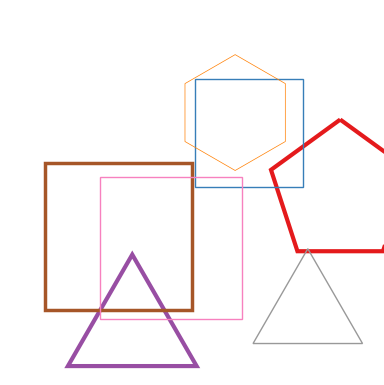[{"shape": "pentagon", "thickness": 3, "radius": 0.95, "center": [0.884, 0.5]}, {"shape": "square", "thickness": 1, "radius": 0.7, "center": [0.646, 0.654]}, {"shape": "triangle", "thickness": 3, "radius": 0.97, "center": [0.344, 0.146]}, {"shape": "hexagon", "thickness": 0.5, "radius": 0.75, "center": [0.611, 0.708]}, {"shape": "square", "thickness": 2.5, "radius": 0.96, "center": [0.308, 0.386]}, {"shape": "square", "thickness": 1, "radius": 0.92, "center": [0.445, 0.356]}, {"shape": "triangle", "thickness": 1, "radius": 0.82, "center": [0.799, 0.19]}]